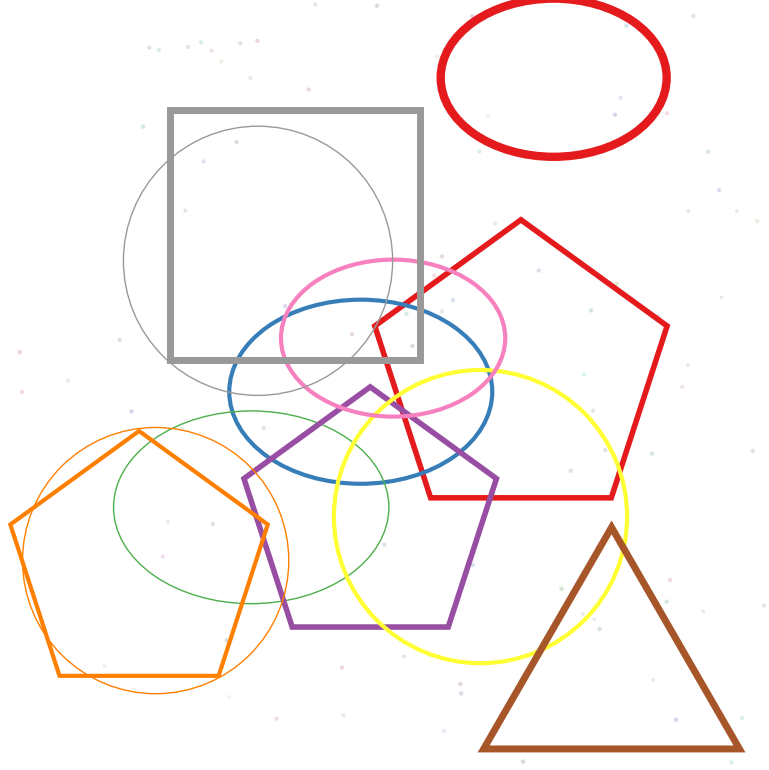[{"shape": "oval", "thickness": 3, "radius": 0.73, "center": [0.719, 0.899]}, {"shape": "pentagon", "thickness": 2, "radius": 1.0, "center": [0.677, 0.515]}, {"shape": "oval", "thickness": 1.5, "radius": 0.85, "center": [0.469, 0.491]}, {"shape": "oval", "thickness": 0.5, "radius": 0.89, "center": [0.326, 0.341]}, {"shape": "pentagon", "thickness": 2, "radius": 0.86, "center": [0.481, 0.325]}, {"shape": "circle", "thickness": 0.5, "radius": 0.86, "center": [0.202, 0.272]}, {"shape": "pentagon", "thickness": 1.5, "radius": 0.88, "center": [0.181, 0.264]}, {"shape": "circle", "thickness": 1.5, "radius": 0.95, "center": [0.624, 0.329]}, {"shape": "triangle", "thickness": 2.5, "radius": 0.96, "center": [0.794, 0.123]}, {"shape": "oval", "thickness": 1.5, "radius": 0.73, "center": [0.511, 0.561]}, {"shape": "circle", "thickness": 0.5, "radius": 0.87, "center": [0.335, 0.661]}, {"shape": "square", "thickness": 2.5, "radius": 0.81, "center": [0.383, 0.695]}]